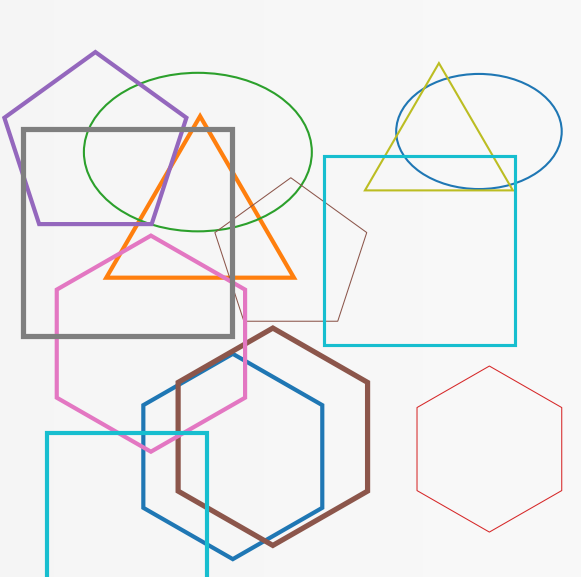[{"shape": "oval", "thickness": 1, "radius": 0.71, "center": [0.824, 0.771]}, {"shape": "hexagon", "thickness": 2, "radius": 0.89, "center": [0.401, 0.209]}, {"shape": "triangle", "thickness": 2, "radius": 0.93, "center": [0.344, 0.611]}, {"shape": "oval", "thickness": 1, "radius": 0.98, "center": [0.34, 0.736]}, {"shape": "hexagon", "thickness": 0.5, "radius": 0.72, "center": [0.842, 0.222]}, {"shape": "pentagon", "thickness": 2, "radius": 0.82, "center": [0.164, 0.744]}, {"shape": "pentagon", "thickness": 0.5, "radius": 0.69, "center": [0.5, 0.554]}, {"shape": "hexagon", "thickness": 2.5, "radius": 0.94, "center": [0.469, 0.243]}, {"shape": "hexagon", "thickness": 2, "radius": 0.94, "center": [0.26, 0.404]}, {"shape": "square", "thickness": 2.5, "radius": 0.9, "center": [0.219, 0.596]}, {"shape": "triangle", "thickness": 1, "radius": 0.73, "center": [0.755, 0.743]}, {"shape": "square", "thickness": 1.5, "radius": 0.82, "center": [0.722, 0.565]}, {"shape": "square", "thickness": 2, "radius": 0.69, "center": [0.219, 0.111]}]